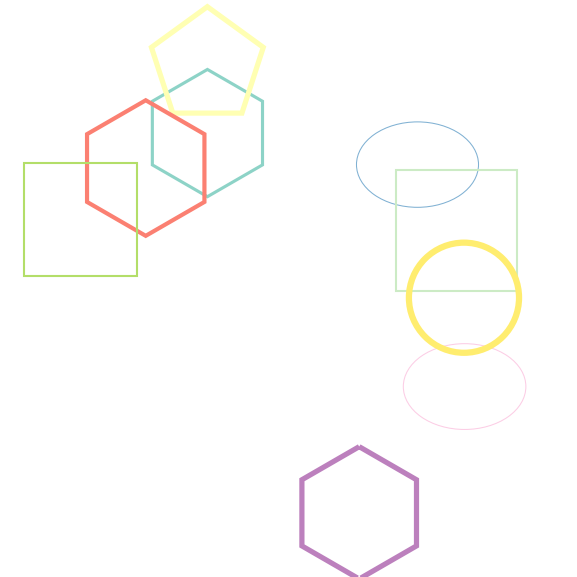[{"shape": "hexagon", "thickness": 1.5, "radius": 0.55, "center": [0.359, 0.769]}, {"shape": "pentagon", "thickness": 2.5, "radius": 0.51, "center": [0.359, 0.886]}, {"shape": "hexagon", "thickness": 2, "radius": 0.59, "center": [0.252, 0.708]}, {"shape": "oval", "thickness": 0.5, "radius": 0.53, "center": [0.723, 0.714]}, {"shape": "square", "thickness": 1, "radius": 0.49, "center": [0.14, 0.619]}, {"shape": "oval", "thickness": 0.5, "radius": 0.53, "center": [0.804, 0.33]}, {"shape": "hexagon", "thickness": 2.5, "radius": 0.57, "center": [0.622, 0.111]}, {"shape": "square", "thickness": 1, "radius": 0.52, "center": [0.79, 0.601]}, {"shape": "circle", "thickness": 3, "radius": 0.48, "center": [0.803, 0.484]}]